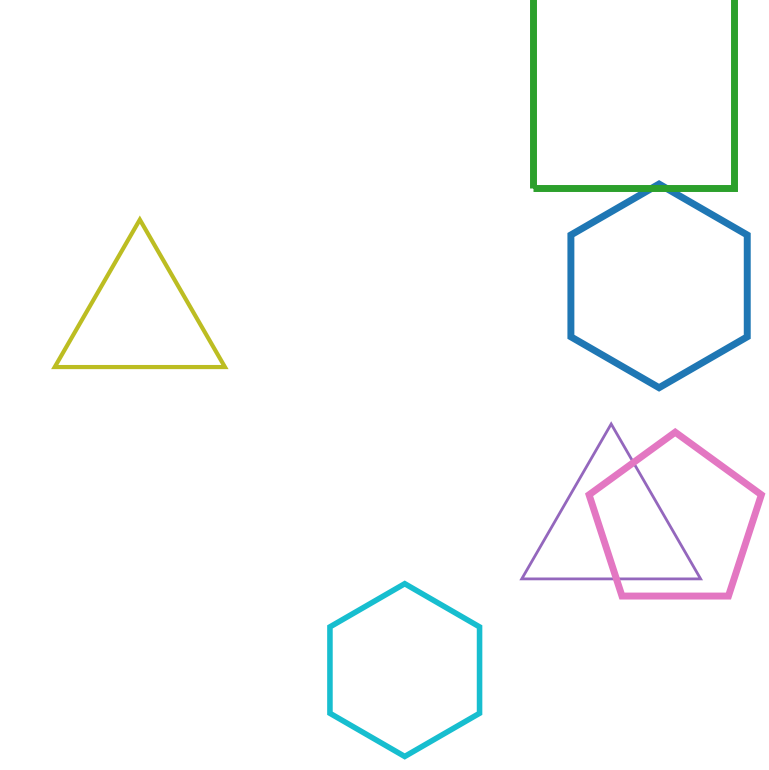[{"shape": "hexagon", "thickness": 2.5, "radius": 0.66, "center": [0.856, 0.629]}, {"shape": "square", "thickness": 2.5, "radius": 0.65, "center": [0.823, 0.886]}, {"shape": "triangle", "thickness": 1, "radius": 0.67, "center": [0.794, 0.315]}, {"shape": "pentagon", "thickness": 2.5, "radius": 0.59, "center": [0.877, 0.321]}, {"shape": "triangle", "thickness": 1.5, "radius": 0.64, "center": [0.182, 0.587]}, {"shape": "hexagon", "thickness": 2, "radius": 0.56, "center": [0.526, 0.13]}]